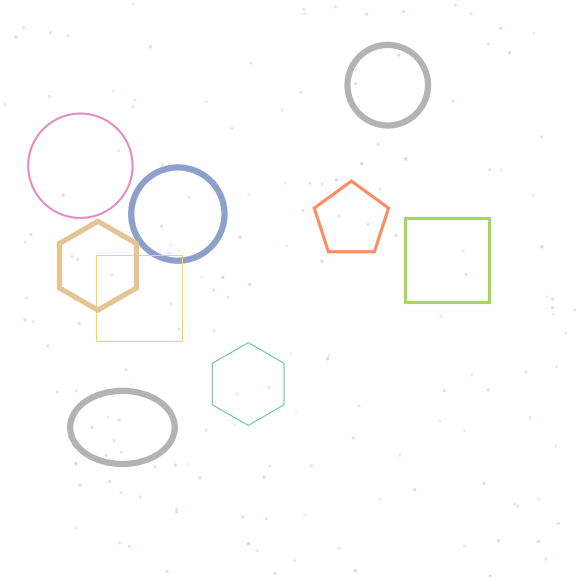[{"shape": "hexagon", "thickness": 0.5, "radius": 0.36, "center": [0.43, 0.334]}, {"shape": "pentagon", "thickness": 1.5, "radius": 0.34, "center": [0.609, 0.618]}, {"shape": "circle", "thickness": 3, "radius": 0.4, "center": [0.308, 0.628]}, {"shape": "circle", "thickness": 1, "radius": 0.45, "center": [0.139, 0.712]}, {"shape": "square", "thickness": 1.5, "radius": 0.36, "center": [0.774, 0.549]}, {"shape": "square", "thickness": 0.5, "radius": 0.37, "center": [0.241, 0.483]}, {"shape": "hexagon", "thickness": 2.5, "radius": 0.38, "center": [0.17, 0.539]}, {"shape": "circle", "thickness": 3, "radius": 0.35, "center": [0.671, 0.852]}, {"shape": "oval", "thickness": 3, "radius": 0.45, "center": [0.212, 0.259]}]